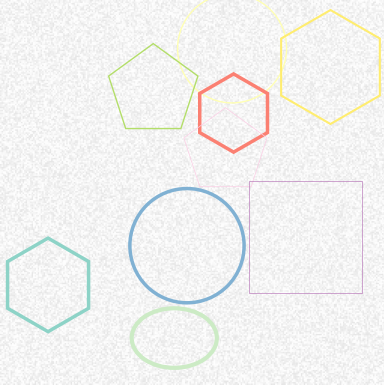[{"shape": "hexagon", "thickness": 2.5, "radius": 0.61, "center": [0.125, 0.26]}, {"shape": "circle", "thickness": 1, "radius": 0.71, "center": [0.603, 0.874]}, {"shape": "hexagon", "thickness": 2.5, "radius": 0.51, "center": [0.607, 0.706]}, {"shape": "circle", "thickness": 2.5, "radius": 0.74, "center": [0.486, 0.362]}, {"shape": "pentagon", "thickness": 1, "radius": 0.61, "center": [0.398, 0.765]}, {"shape": "pentagon", "thickness": 0.5, "radius": 0.57, "center": [0.586, 0.607]}, {"shape": "square", "thickness": 0.5, "radius": 0.73, "center": [0.793, 0.385]}, {"shape": "oval", "thickness": 3, "radius": 0.55, "center": [0.453, 0.122]}, {"shape": "hexagon", "thickness": 1.5, "radius": 0.74, "center": [0.858, 0.826]}]